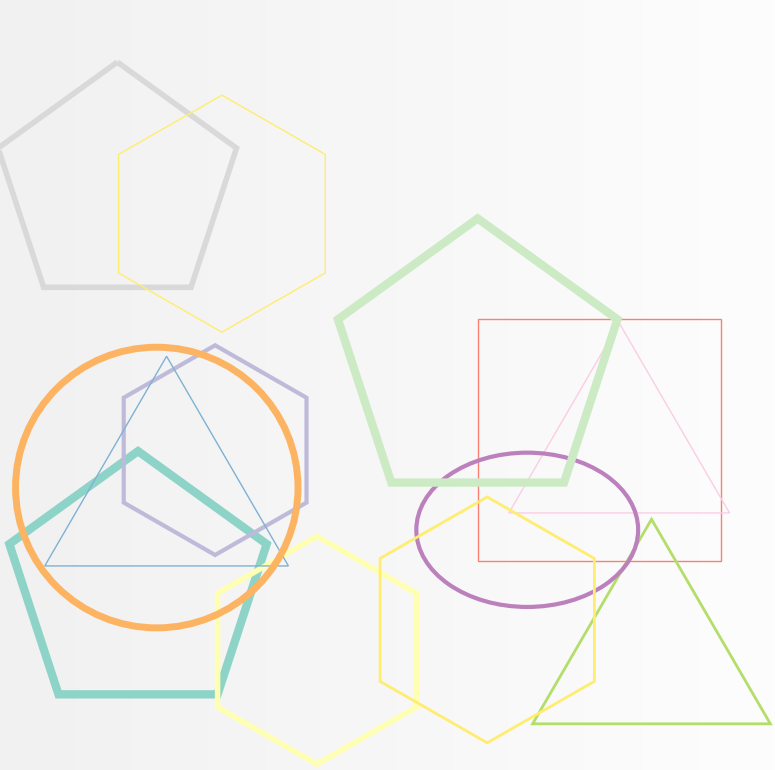[{"shape": "pentagon", "thickness": 3, "radius": 0.87, "center": [0.178, 0.239]}, {"shape": "hexagon", "thickness": 2, "radius": 0.74, "center": [0.409, 0.156]}, {"shape": "hexagon", "thickness": 1.5, "radius": 0.68, "center": [0.278, 0.415]}, {"shape": "square", "thickness": 0.5, "radius": 0.79, "center": [0.773, 0.429]}, {"shape": "triangle", "thickness": 0.5, "radius": 0.91, "center": [0.215, 0.356]}, {"shape": "circle", "thickness": 2.5, "radius": 0.91, "center": [0.202, 0.367]}, {"shape": "triangle", "thickness": 1, "radius": 0.89, "center": [0.841, 0.149]}, {"shape": "triangle", "thickness": 0.5, "radius": 0.82, "center": [0.799, 0.416]}, {"shape": "pentagon", "thickness": 2, "radius": 0.81, "center": [0.151, 0.758]}, {"shape": "oval", "thickness": 1.5, "radius": 0.72, "center": [0.68, 0.312]}, {"shape": "pentagon", "thickness": 3, "radius": 0.95, "center": [0.616, 0.527]}, {"shape": "hexagon", "thickness": 1, "radius": 0.8, "center": [0.629, 0.195]}, {"shape": "hexagon", "thickness": 0.5, "radius": 0.77, "center": [0.286, 0.723]}]